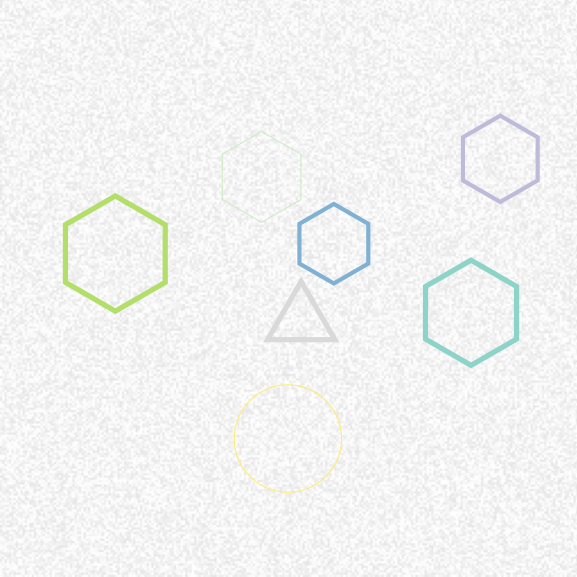[{"shape": "hexagon", "thickness": 2.5, "radius": 0.46, "center": [0.816, 0.458]}, {"shape": "hexagon", "thickness": 2, "radius": 0.37, "center": [0.866, 0.724]}, {"shape": "hexagon", "thickness": 2, "radius": 0.34, "center": [0.578, 0.577]}, {"shape": "hexagon", "thickness": 2.5, "radius": 0.5, "center": [0.2, 0.56]}, {"shape": "triangle", "thickness": 2.5, "radius": 0.34, "center": [0.522, 0.445]}, {"shape": "hexagon", "thickness": 0.5, "radius": 0.39, "center": [0.453, 0.693]}, {"shape": "circle", "thickness": 0.5, "radius": 0.46, "center": [0.499, 0.24]}]